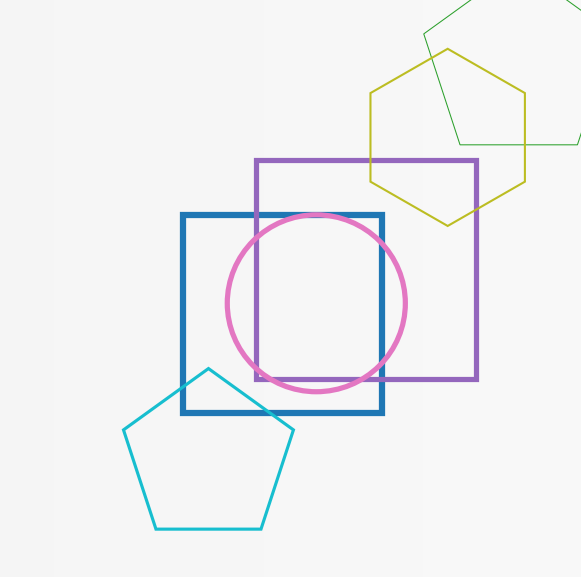[{"shape": "square", "thickness": 3, "radius": 0.86, "center": [0.486, 0.455]}, {"shape": "pentagon", "thickness": 0.5, "radius": 0.86, "center": [0.892, 0.887]}, {"shape": "square", "thickness": 2.5, "radius": 0.95, "center": [0.63, 0.532]}, {"shape": "circle", "thickness": 2.5, "radius": 0.77, "center": [0.544, 0.474]}, {"shape": "hexagon", "thickness": 1, "radius": 0.77, "center": [0.77, 0.761]}, {"shape": "pentagon", "thickness": 1.5, "radius": 0.77, "center": [0.359, 0.207]}]